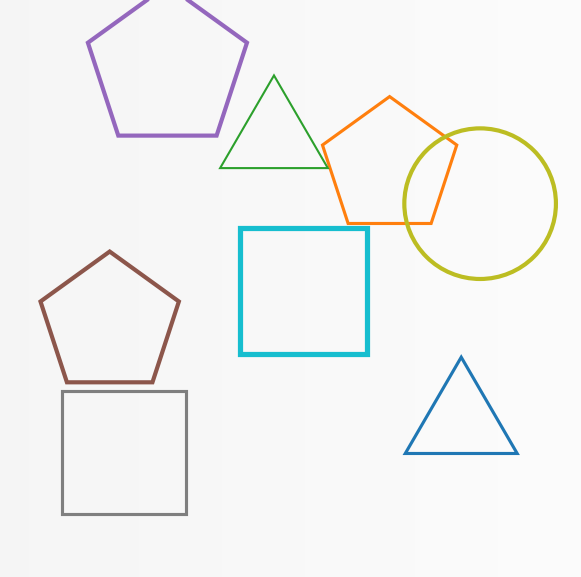[{"shape": "triangle", "thickness": 1.5, "radius": 0.56, "center": [0.794, 0.269]}, {"shape": "pentagon", "thickness": 1.5, "radius": 0.61, "center": [0.67, 0.71]}, {"shape": "triangle", "thickness": 1, "radius": 0.53, "center": [0.471, 0.762]}, {"shape": "pentagon", "thickness": 2, "radius": 0.72, "center": [0.288, 0.881]}, {"shape": "pentagon", "thickness": 2, "radius": 0.63, "center": [0.189, 0.438]}, {"shape": "square", "thickness": 1.5, "radius": 0.53, "center": [0.213, 0.216]}, {"shape": "circle", "thickness": 2, "radius": 0.65, "center": [0.826, 0.646]}, {"shape": "square", "thickness": 2.5, "radius": 0.54, "center": [0.523, 0.495]}]